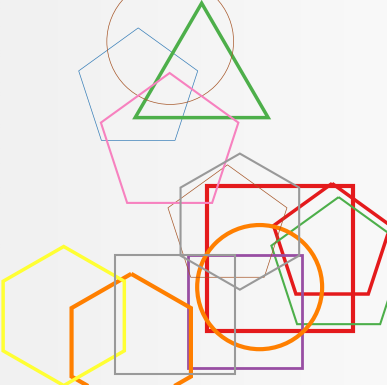[{"shape": "pentagon", "thickness": 2.5, "radius": 0.79, "center": [0.857, 0.365]}, {"shape": "square", "thickness": 3, "radius": 0.94, "center": [0.722, 0.329]}, {"shape": "pentagon", "thickness": 0.5, "radius": 0.81, "center": [0.357, 0.766]}, {"shape": "pentagon", "thickness": 1.5, "radius": 0.91, "center": [0.874, 0.306]}, {"shape": "triangle", "thickness": 2.5, "radius": 0.99, "center": [0.52, 0.794]}, {"shape": "square", "thickness": 2, "radius": 0.74, "center": [0.632, 0.191]}, {"shape": "hexagon", "thickness": 3, "radius": 0.89, "center": [0.339, 0.111]}, {"shape": "circle", "thickness": 3, "radius": 0.81, "center": [0.67, 0.254]}, {"shape": "hexagon", "thickness": 2.5, "radius": 0.9, "center": [0.164, 0.179]}, {"shape": "circle", "thickness": 0.5, "radius": 0.82, "center": [0.439, 0.892]}, {"shape": "pentagon", "thickness": 0.5, "radius": 0.81, "center": [0.587, 0.41]}, {"shape": "pentagon", "thickness": 1.5, "radius": 0.93, "center": [0.438, 0.624]}, {"shape": "hexagon", "thickness": 1.5, "radius": 0.88, "center": [0.619, 0.424]}, {"shape": "square", "thickness": 1.5, "radius": 0.77, "center": [0.452, 0.182]}]